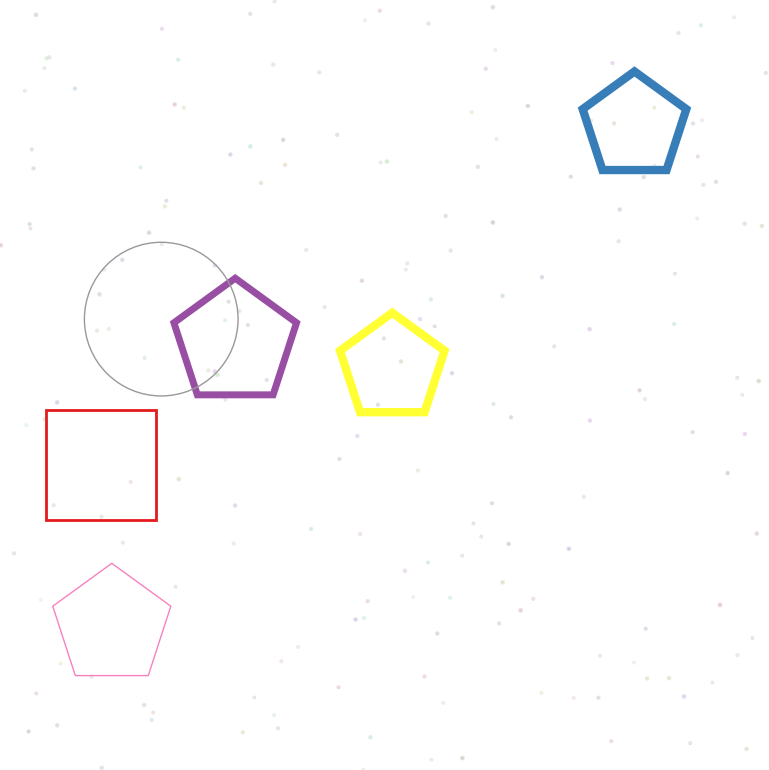[{"shape": "square", "thickness": 1, "radius": 0.36, "center": [0.131, 0.396]}, {"shape": "pentagon", "thickness": 3, "radius": 0.35, "center": [0.824, 0.836]}, {"shape": "pentagon", "thickness": 2.5, "radius": 0.42, "center": [0.305, 0.555]}, {"shape": "pentagon", "thickness": 3, "radius": 0.36, "center": [0.509, 0.522]}, {"shape": "pentagon", "thickness": 0.5, "radius": 0.4, "center": [0.145, 0.188]}, {"shape": "circle", "thickness": 0.5, "radius": 0.5, "center": [0.209, 0.586]}]